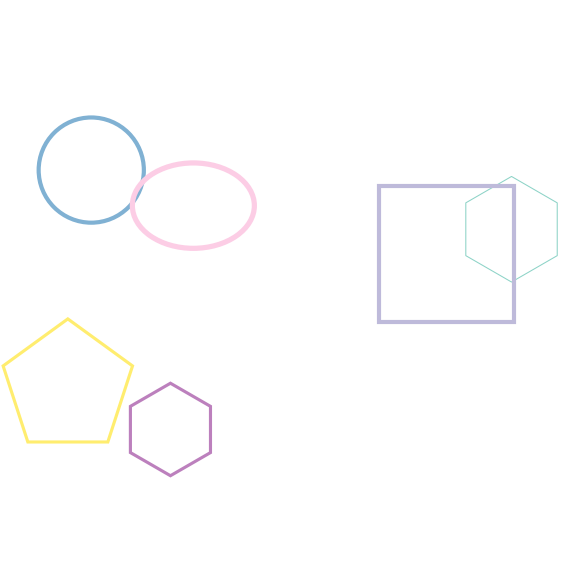[{"shape": "hexagon", "thickness": 0.5, "radius": 0.46, "center": [0.886, 0.602]}, {"shape": "square", "thickness": 2, "radius": 0.59, "center": [0.773, 0.559]}, {"shape": "circle", "thickness": 2, "radius": 0.46, "center": [0.158, 0.705]}, {"shape": "oval", "thickness": 2.5, "radius": 0.53, "center": [0.335, 0.643]}, {"shape": "hexagon", "thickness": 1.5, "radius": 0.4, "center": [0.295, 0.255]}, {"shape": "pentagon", "thickness": 1.5, "radius": 0.59, "center": [0.117, 0.329]}]